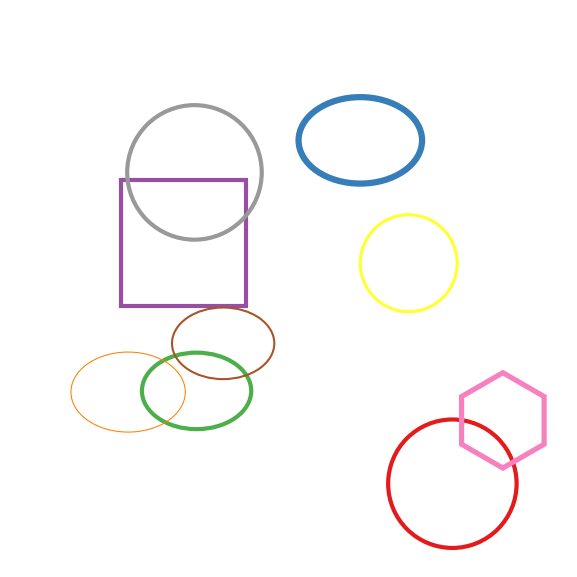[{"shape": "circle", "thickness": 2, "radius": 0.56, "center": [0.783, 0.162]}, {"shape": "oval", "thickness": 3, "radius": 0.53, "center": [0.624, 0.756]}, {"shape": "oval", "thickness": 2, "radius": 0.47, "center": [0.34, 0.322]}, {"shape": "square", "thickness": 2, "radius": 0.54, "center": [0.318, 0.579]}, {"shape": "oval", "thickness": 0.5, "radius": 0.49, "center": [0.222, 0.32]}, {"shape": "circle", "thickness": 1.5, "radius": 0.42, "center": [0.708, 0.543]}, {"shape": "oval", "thickness": 1, "radius": 0.44, "center": [0.386, 0.405]}, {"shape": "hexagon", "thickness": 2.5, "radius": 0.41, "center": [0.871, 0.271]}, {"shape": "circle", "thickness": 2, "radius": 0.58, "center": [0.337, 0.701]}]